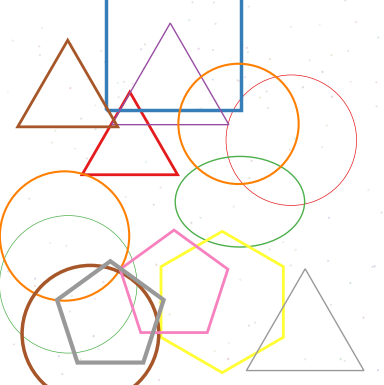[{"shape": "triangle", "thickness": 2, "radius": 0.72, "center": [0.337, 0.618]}, {"shape": "circle", "thickness": 0.5, "radius": 0.85, "center": [0.757, 0.636]}, {"shape": "square", "thickness": 2.5, "radius": 0.88, "center": [0.452, 0.891]}, {"shape": "oval", "thickness": 1, "radius": 0.84, "center": [0.623, 0.476]}, {"shape": "circle", "thickness": 0.5, "radius": 0.89, "center": [0.177, 0.261]}, {"shape": "triangle", "thickness": 1, "radius": 0.88, "center": [0.442, 0.764]}, {"shape": "circle", "thickness": 1.5, "radius": 0.78, "center": [0.62, 0.678]}, {"shape": "circle", "thickness": 1.5, "radius": 0.84, "center": [0.168, 0.387]}, {"shape": "hexagon", "thickness": 2, "radius": 0.92, "center": [0.577, 0.216]}, {"shape": "circle", "thickness": 2.5, "radius": 0.89, "center": [0.235, 0.133]}, {"shape": "triangle", "thickness": 2, "radius": 0.75, "center": [0.176, 0.746]}, {"shape": "pentagon", "thickness": 2, "radius": 0.74, "center": [0.452, 0.255]}, {"shape": "triangle", "thickness": 1, "radius": 0.88, "center": [0.793, 0.126]}, {"shape": "pentagon", "thickness": 3, "radius": 0.73, "center": [0.287, 0.176]}]